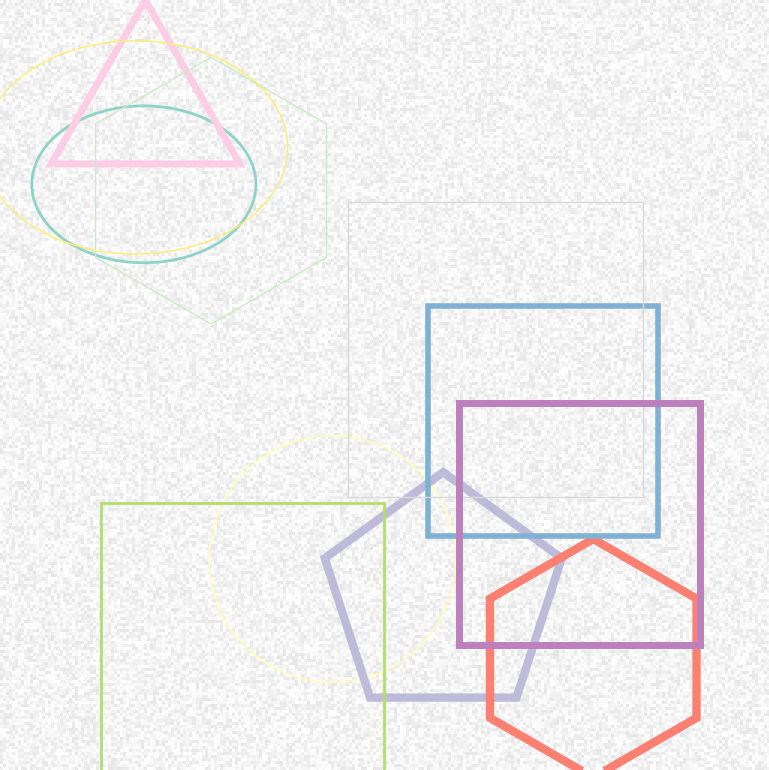[{"shape": "oval", "thickness": 1, "radius": 0.73, "center": [0.187, 0.761]}, {"shape": "circle", "thickness": 0.5, "radius": 0.8, "center": [0.432, 0.274]}, {"shape": "pentagon", "thickness": 3, "radius": 0.81, "center": [0.576, 0.225]}, {"shape": "hexagon", "thickness": 3, "radius": 0.77, "center": [0.77, 0.145]}, {"shape": "square", "thickness": 2, "radius": 0.75, "center": [0.705, 0.453]}, {"shape": "square", "thickness": 1, "radius": 0.92, "center": [0.315, 0.162]}, {"shape": "triangle", "thickness": 2.5, "radius": 0.71, "center": [0.189, 0.858]}, {"shape": "square", "thickness": 0.5, "radius": 0.96, "center": [0.643, 0.546]}, {"shape": "square", "thickness": 2.5, "radius": 0.78, "center": [0.753, 0.32]}, {"shape": "hexagon", "thickness": 0.5, "radius": 0.87, "center": [0.274, 0.752]}, {"shape": "oval", "thickness": 0.5, "radius": 0.99, "center": [0.176, 0.808]}]